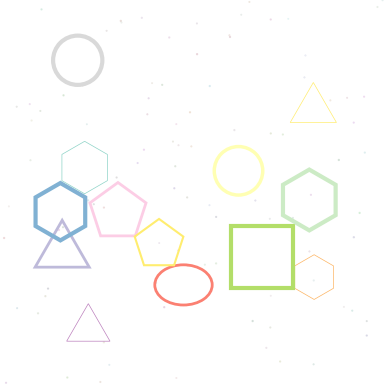[{"shape": "hexagon", "thickness": 0.5, "radius": 0.34, "center": [0.22, 0.565]}, {"shape": "circle", "thickness": 2.5, "radius": 0.31, "center": [0.62, 0.556]}, {"shape": "triangle", "thickness": 2, "radius": 0.41, "center": [0.161, 0.347]}, {"shape": "oval", "thickness": 2, "radius": 0.37, "center": [0.477, 0.26]}, {"shape": "hexagon", "thickness": 3, "radius": 0.37, "center": [0.157, 0.45]}, {"shape": "hexagon", "thickness": 0.5, "radius": 0.29, "center": [0.816, 0.28]}, {"shape": "square", "thickness": 3, "radius": 0.41, "center": [0.68, 0.332]}, {"shape": "pentagon", "thickness": 2, "radius": 0.38, "center": [0.306, 0.449]}, {"shape": "circle", "thickness": 3, "radius": 0.32, "center": [0.202, 0.843]}, {"shape": "triangle", "thickness": 0.5, "radius": 0.33, "center": [0.229, 0.146]}, {"shape": "hexagon", "thickness": 3, "radius": 0.39, "center": [0.803, 0.481]}, {"shape": "triangle", "thickness": 0.5, "radius": 0.35, "center": [0.814, 0.716]}, {"shape": "pentagon", "thickness": 1.5, "radius": 0.33, "center": [0.413, 0.365]}]